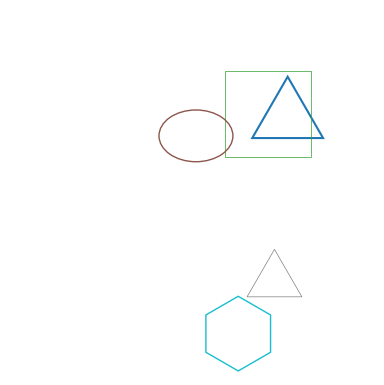[{"shape": "triangle", "thickness": 1.5, "radius": 0.53, "center": [0.747, 0.695]}, {"shape": "square", "thickness": 0.5, "radius": 0.56, "center": [0.695, 0.705]}, {"shape": "oval", "thickness": 1, "radius": 0.48, "center": [0.509, 0.647]}, {"shape": "triangle", "thickness": 0.5, "radius": 0.41, "center": [0.713, 0.27]}, {"shape": "hexagon", "thickness": 1, "radius": 0.48, "center": [0.619, 0.133]}]